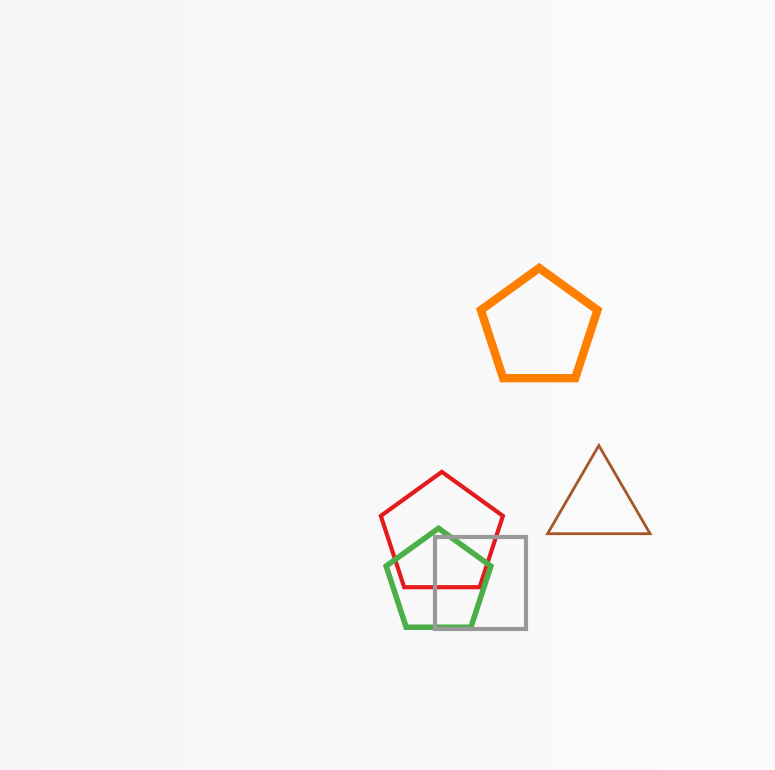[{"shape": "pentagon", "thickness": 1.5, "radius": 0.41, "center": [0.57, 0.304]}, {"shape": "pentagon", "thickness": 2, "radius": 0.36, "center": [0.566, 0.243]}, {"shape": "pentagon", "thickness": 3, "radius": 0.4, "center": [0.696, 0.573]}, {"shape": "triangle", "thickness": 1, "radius": 0.38, "center": [0.773, 0.345]}, {"shape": "square", "thickness": 1.5, "radius": 0.3, "center": [0.62, 0.243]}]